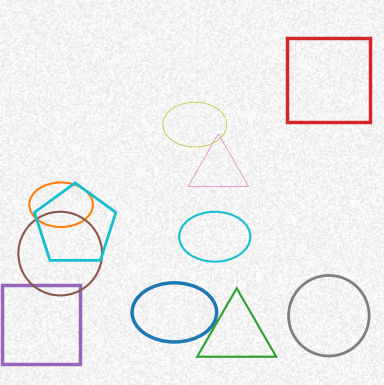[{"shape": "oval", "thickness": 2.5, "radius": 0.55, "center": [0.453, 0.189]}, {"shape": "oval", "thickness": 1.5, "radius": 0.41, "center": [0.159, 0.468]}, {"shape": "triangle", "thickness": 1.5, "radius": 0.59, "center": [0.615, 0.133]}, {"shape": "square", "thickness": 2.5, "radius": 0.54, "center": [0.854, 0.792]}, {"shape": "square", "thickness": 2.5, "radius": 0.51, "center": [0.107, 0.157]}, {"shape": "circle", "thickness": 1.5, "radius": 0.54, "center": [0.156, 0.341]}, {"shape": "triangle", "thickness": 0.5, "radius": 0.46, "center": [0.567, 0.561]}, {"shape": "circle", "thickness": 2, "radius": 0.52, "center": [0.854, 0.18]}, {"shape": "oval", "thickness": 0.5, "radius": 0.41, "center": [0.506, 0.676]}, {"shape": "pentagon", "thickness": 2, "radius": 0.56, "center": [0.195, 0.414]}, {"shape": "oval", "thickness": 1.5, "radius": 0.46, "center": [0.558, 0.385]}]